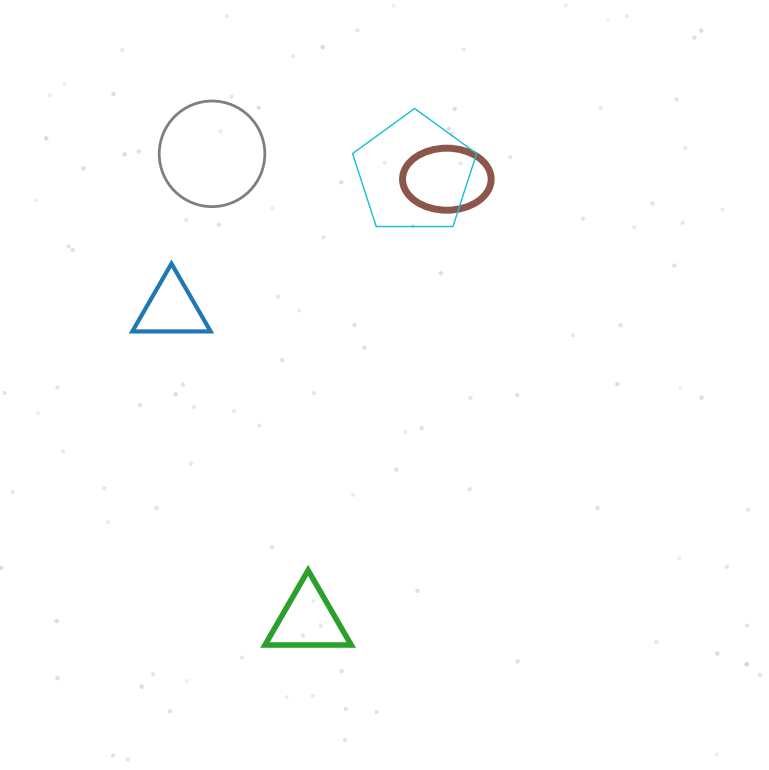[{"shape": "triangle", "thickness": 1.5, "radius": 0.29, "center": [0.223, 0.599]}, {"shape": "triangle", "thickness": 2, "radius": 0.32, "center": [0.4, 0.195]}, {"shape": "oval", "thickness": 2.5, "radius": 0.29, "center": [0.58, 0.767]}, {"shape": "circle", "thickness": 1, "radius": 0.34, "center": [0.275, 0.8]}, {"shape": "pentagon", "thickness": 0.5, "radius": 0.42, "center": [0.538, 0.774]}]